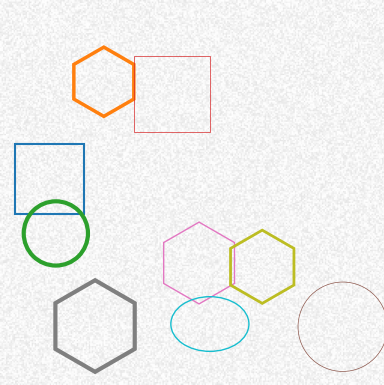[{"shape": "square", "thickness": 1.5, "radius": 0.45, "center": [0.128, 0.535]}, {"shape": "hexagon", "thickness": 2.5, "radius": 0.45, "center": [0.27, 0.788]}, {"shape": "circle", "thickness": 3, "radius": 0.42, "center": [0.145, 0.394]}, {"shape": "square", "thickness": 0.5, "radius": 0.49, "center": [0.447, 0.757]}, {"shape": "circle", "thickness": 0.5, "radius": 0.58, "center": [0.89, 0.151]}, {"shape": "hexagon", "thickness": 1, "radius": 0.53, "center": [0.517, 0.317]}, {"shape": "hexagon", "thickness": 3, "radius": 0.59, "center": [0.247, 0.153]}, {"shape": "hexagon", "thickness": 2, "radius": 0.48, "center": [0.681, 0.307]}, {"shape": "oval", "thickness": 1, "radius": 0.51, "center": [0.545, 0.158]}]